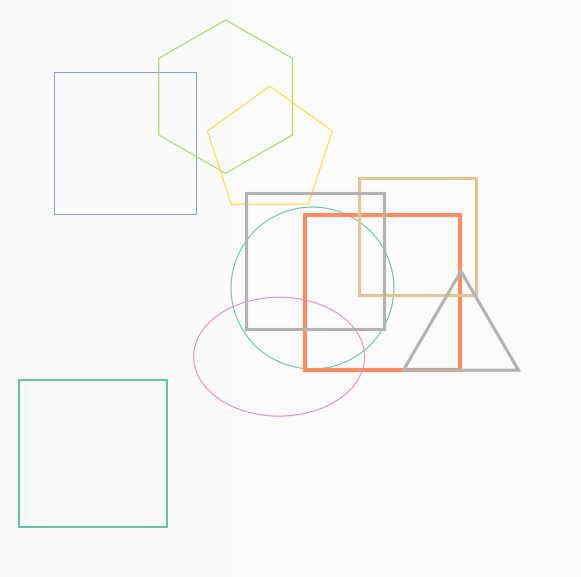[{"shape": "circle", "thickness": 0.5, "radius": 0.7, "center": [0.538, 0.5]}, {"shape": "square", "thickness": 1, "radius": 0.64, "center": [0.16, 0.213]}, {"shape": "square", "thickness": 2, "radius": 0.67, "center": [0.658, 0.492]}, {"shape": "square", "thickness": 0.5, "radius": 0.61, "center": [0.215, 0.752]}, {"shape": "oval", "thickness": 0.5, "radius": 0.74, "center": [0.48, 0.381]}, {"shape": "hexagon", "thickness": 0.5, "radius": 0.66, "center": [0.388, 0.832]}, {"shape": "pentagon", "thickness": 0.5, "radius": 0.56, "center": [0.464, 0.737]}, {"shape": "square", "thickness": 1.5, "radius": 0.5, "center": [0.718, 0.59]}, {"shape": "square", "thickness": 1.5, "radius": 0.59, "center": [0.541, 0.547]}, {"shape": "triangle", "thickness": 1.5, "radius": 0.57, "center": [0.793, 0.415]}]